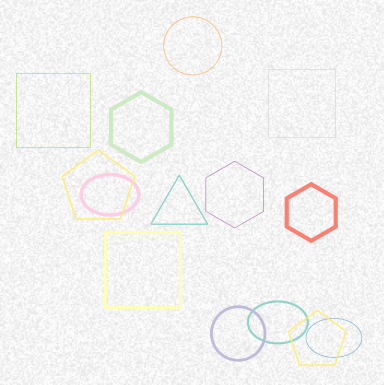[{"shape": "triangle", "thickness": 1, "radius": 0.43, "center": [0.466, 0.46]}, {"shape": "oval", "thickness": 1.5, "radius": 0.39, "center": [0.722, 0.163]}, {"shape": "square", "thickness": 2, "radius": 0.49, "center": [0.371, 0.301]}, {"shape": "circle", "thickness": 2, "radius": 0.35, "center": [0.619, 0.134]}, {"shape": "hexagon", "thickness": 3, "radius": 0.37, "center": [0.808, 0.448]}, {"shape": "oval", "thickness": 0.5, "radius": 0.36, "center": [0.867, 0.122]}, {"shape": "circle", "thickness": 0.5, "radius": 0.38, "center": [0.501, 0.881]}, {"shape": "square", "thickness": 0.5, "radius": 0.49, "center": [0.138, 0.714]}, {"shape": "oval", "thickness": 2.5, "radius": 0.37, "center": [0.286, 0.494]}, {"shape": "square", "thickness": 0.5, "radius": 0.44, "center": [0.783, 0.732]}, {"shape": "hexagon", "thickness": 0.5, "radius": 0.43, "center": [0.61, 0.495]}, {"shape": "hexagon", "thickness": 3, "radius": 0.45, "center": [0.367, 0.67]}, {"shape": "pentagon", "thickness": 1, "radius": 0.5, "center": [0.256, 0.511]}, {"shape": "pentagon", "thickness": 1, "radius": 0.39, "center": [0.824, 0.115]}]